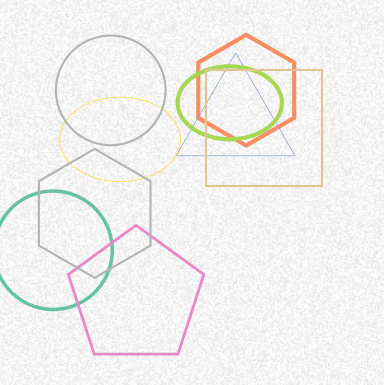[{"shape": "circle", "thickness": 2.5, "radius": 0.77, "center": [0.138, 0.35]}, {"shape": "hexagon", "thickness": 3, "radius": 0.72, "center": [0.64, 0.766]}, {"shape": "triangle", "thickness": 0.5, "radius": 0.89, "center": [0.612, 0.684]}, {"shape": "pentagon", "thickness": 2, "radius": 0.93, "center": [0.353, 0.23]}, {"shape": "oval", "thickness": 3, "radius": 0.68, "center": [0.597, 0.733]}, {"shape": "oval", "thickness": 0.5, "radius": 0.78, "center": [0.312, 0.638]}, {"shape": "square", "thickness": 1.5, "radius": 0.76, "center": [0.686, 0.668]}, {"shape": "circle", "thickness": 1.5, "radius": 0.71, "center": [0.288, 0.765]}, {"shape": "hexagon", "thickness": 1.5, "radius": 0.84, "center": [0.246, 0.446]}]